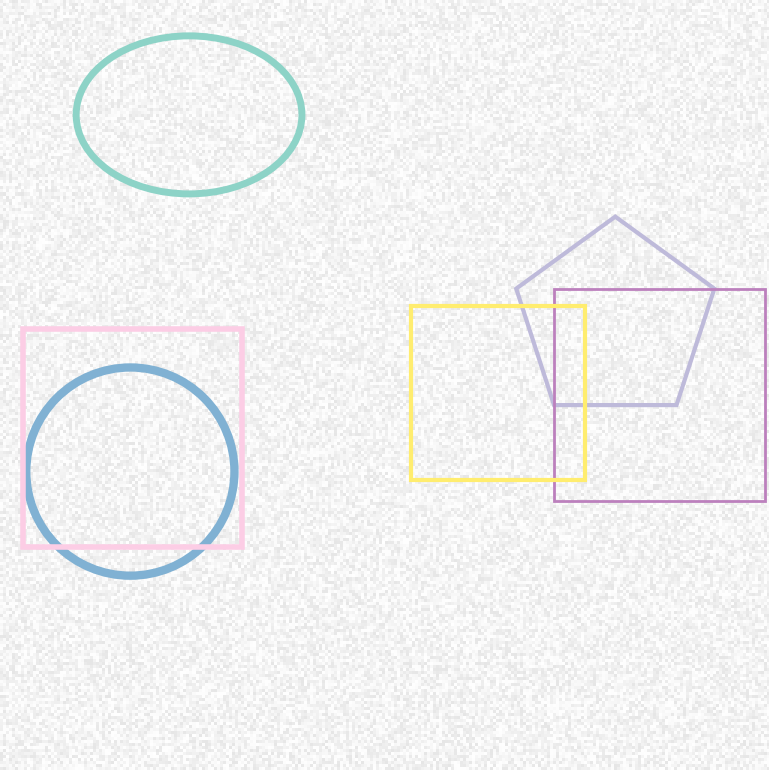[{"shape": "oval", "thickness": 2.5, "radius": 0.73, "center": [0.246, 0.851]}, {"shape": "pentagon", "thickness": 1.5, "radius": 0.68, "center": [0.799, 0.583]}, {"shape": "circle", "thickness": 3, "radius": 0.68, "center": [0.169, 0.388]}, {"shape": "square", "thickness": 2, "radius": 0.71, "center": [0.172, 0.431]}, {"shape": "square", "thickness": 1, "radius": 0.69, "center": [0.856, 0.487]}, {"shape": "square", "thickness": 1.5, "radius": 0.57, "center": [0.647, 0.49]}]